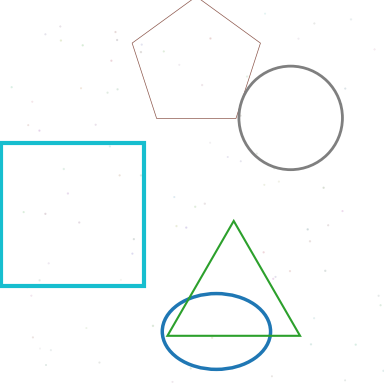[{"shape": "oval", "thickness": 2.5, "radius": 0.7, "center": [0.562, 0.139]}, {"shape": "triangle", "thickness": 1.5, "radius": 0.99, "center": [0.607, 0.227]}, {"shape": "pentagon", "thickness": 0.5, "radius": 0.88, "center": [0.51, 0.834]}, {"shape": "circle", "thickness": 2, "radius": 0.67, "center": [0.755, 0.694]}, {"shape": "square", "thickness": 3, "radius": 0.93, "center": [0.189, 0.442]}]